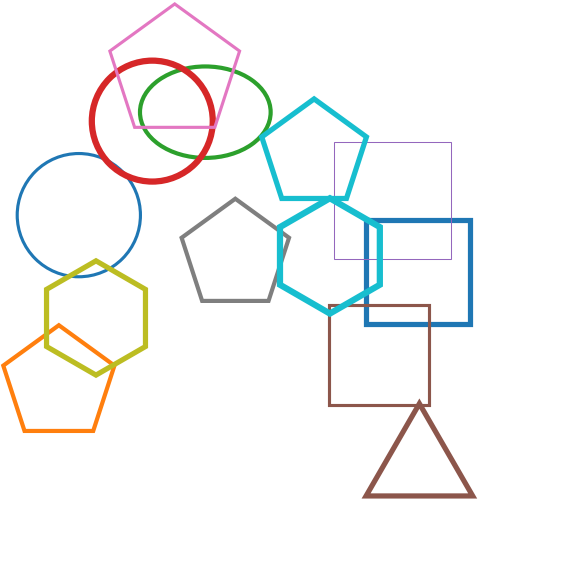[{"shape": "circle", "thickness": 1.5, "radius": 0.53, "center": [0.136, 0.627]}, {"shape": "square", "thickness": 2.5, "radius": 0.45, "center": [0.725, 0.528]}, {"shape": "pentagon", "thickness": 2, "radius": 0.51, "center": [0.102, 0.335]}, {"shape": "oval", "thickness": 2, "radius": 0.57, "center": [0.356, 0.805]}, {"shape": "circle", "thickness": 3, "radius": 0.52, "center": [0.264, 0.789]}, {"shape": "square", "thickness": 0.5, "radius": 0.51, "center": [0.68, 0.652]}, {"shape": "square", "thickness": 1.5, "radius": 0.43, "center": [0.657, 0.384]}, {"shape": "triangle", "thickness": 2.5, "radius": 0.53, "center": [0.726, 0.194]}, {"shape": "pentagon", "thickness": 1.5, "radius": 0.59, "center": [0.303, 0.874]}, {"shape": "pentagon", "thickness": 2, "radius": 0.49, "center": [0.407, 0.557]}, {"shape": "hexagon", "thickness": 2.5, "radius": 0.49, "center": [0.166, 0.449]}, {"shape": "hexagon", "thickness": 3, "radius": 0.5, "center": [0.571, 0.556]}, {"shape": "pentagon", "thickness": 2.5, "radius": 0.48, "center": [0.544, 0.733]}]